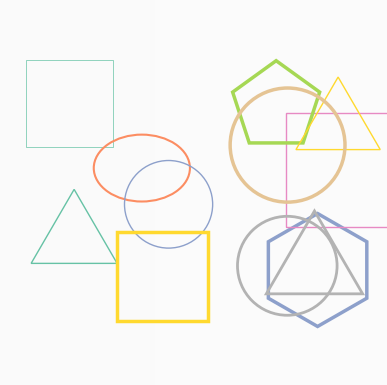[{"shape": "triangle", "thickness": 1, "radius": 0.64, "center": [0.191, 0.38]}, {"shape": "square", "thickness": 0.5, "radius": 0.57, "center": [0.179, 0.732]}, {"shape": "oval", "thickness": 1.5, "radius": 0.62, "center": [0.366, 0.563]}, {"shape": "circle", "thickness": 1, "radius": 0.57, "center": [0.435, 0.469]}, {"shape": "hexagon", "thickness": 2.5, "radius": 0.73, "center": [0.82, 0.299]}, {"shape": "square", "thickness": 1, "radius": 0.74, "center": [0.887, 0.558]}, {"shape": "pentagon", "thickness": 2.5, "radius": 0.59, "center": [0.713, 0.724]}, {"shape": "square", "thickness": 2.5, "radius": 0.58, "center": [0.419, 0.282]}, {"shape": "triangle", "thickness": 1, "radius": 0.63, "center": [0.873, 0.674]}, {"shape": "circle", "thickness": 2.5, "radius": 0.74, "center": [0.742, 0.623]}, {"shape": "circle", "thickness": 2, "radius": 0.64, "center": [0.741, 0.31]}, {"shape": "triangle", "thickness": 2, "radius": 0.72, "center": [0.812, 0.309]}]